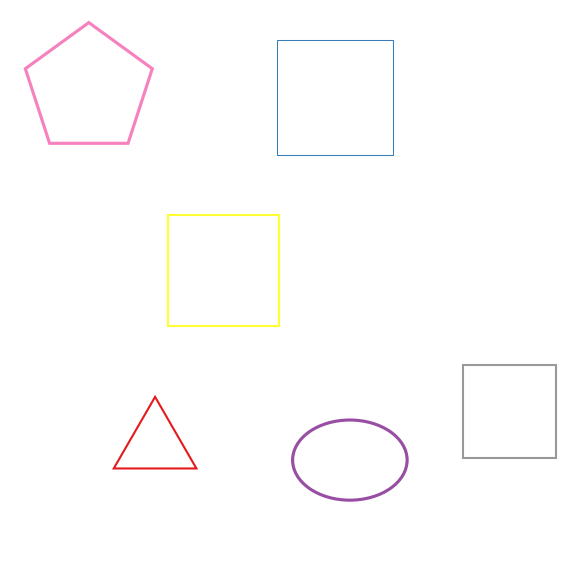[{"shape": "triangle", "thickness": 1, "radius": 0.41, "center": [0.269, 0.229]}, {"shape": "square", "thickness": 0.5, "radius": 0.5, "center": [0.581, 0.83]}, {"shape": "oval", "thickness": 1.5, "radius": 0.5, "center": [0.606, 0.202]}, {"shape": "square", "thickness": 1, "radius": 0.48, "center": [0.388, 0.531]}, {"shape": "pentagon", "thickness": 1.5, "radius": 0.58, "center": [0.154, 0.844]}, {"shape": "square", "thickness": 1, "radius": 0.4, "center": [0.882, 0.287]}]